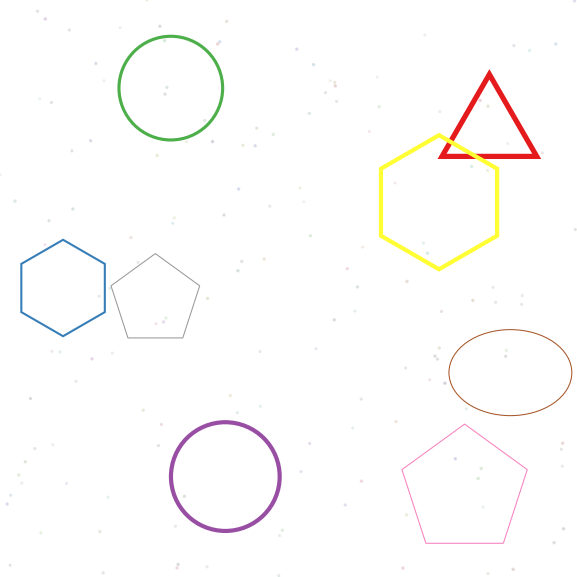[{"shape": "triangle", "thickness": 2.5, "radius": 0.47, "center": [0.847, 0.776]}, {"shape": "hexagon", "thickness": 1, "radius": 0.42, "center": [0.109, 0.5]}, {"shape": "circle", "thickness": 1.5, "radius": 0.45, "center": [0.296, 0.847]}, {"shape": "circle", "thickness": 2, "radius": 0.47, "center": [0.39, 0.174]}, {"shape": "hexagon", "thickness": 2, "radius": 0.58, "center": [0.76, 0.649]}, {"shape": "oval", "thickness": 0.5, "radius": 0.53, "center": [0.884, 0.354]}, {"shape": "pentagon", "thickness": 0.5, "radius": 0.57, "center": [0.805, 0.151]}, {"shape": "pentagon", "thickness": 0.5, "radius": 0.4, "center": [0.269, 0.479]}]